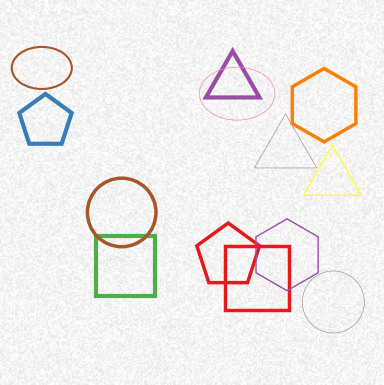[{"shape": "pentagon", "thickness": 2.5, "radius": 0.43, "center": [0.593, 0.335]}, {"shape": "square", "thickness": 2.5, "radius": 0.41, "center": [0.668, 0.278]}, {"shape": "pentagon", "thickness": 3, "radius": 0.36, "center": [0.118, 0.684]}, {"shape": "square", "thickness": 3, "radius": 0.39, "center": [0.326, 0.309]}, {"shape": "hexagon", "thickness": 1, "radius": 0.47, "center": [0.746, 0.338]}, {"shape": "triangle", "thickness": 3, "radius": 0.4, "center": [0.604, 0.787]}, {"shape": "hexagon", "thickness": 2.5, "radius": 0.48, "center": [0.842, 0.727]}, {"shape": "triangle", "thickness": 1, "radius": 0.43, "center": [0.864, 0.536]}, {"shape": "circle", "thickness": 2.5, "radius": 0.45, "center": [0.316, 0.448]}, {"shape": "oval", "thickness": 1.5, "radius": 0.39, "center": [0.109, 0.824]}, {"shape": "oval", "thickness": 0.5, "radius": 0.49, "center": [0.616, 0.757]}, {"shape": "circle", "thickness": 0.5, "radius": 0.4, "center": [0.866, 0.216]}, {"shape": "triangle", "thickness": 0.5, "radius": 0.47, "center": [0.742, 0.611]}]